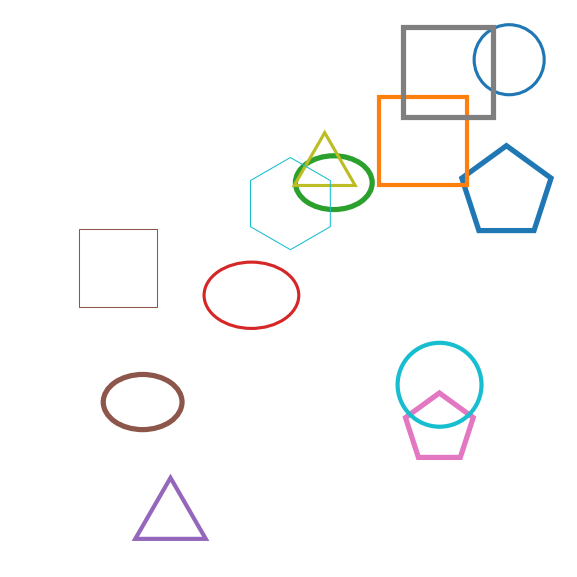[{"shape": "circle", "thickness": 1.5, "radius": 0.3, "center": [0.882, 0.896]}, {"shape": "pentagon", "thickness": 2.5, "radius": 0.41, "center": [0.877, 0.666]}, {"shape": "square", "thickness": 2, "radius": 0.38, "center": [0.733, 0.756]}, {"shape": "oval", "thickness": 2.5, "radius": 0.33, "center": [0.578, 0.683]}, {"shape": "oval", "thickness": 1.5, "radius": 0.41, "center": [0.435, 0.488]}, {"shape": "triangle", "thickness": 2, "radius": 0.35, "center": [0.295, 0.101]}, {"shape": "oval", "thickness": 2.5, "radius": 0.34, "center": [0.247, 0.303]}, {"shape": "square", "thickness": 0.5, "radius": 0.34, "center": [0.205, 0.535]}, {"shape": "pentagon", "thickness": 2.5, "radius": 0.31, "center": [0.761, 0.257]}, {"shape": "square", "thickness": 2.5, "radius": 0.39, "center": [0.776, 0.874]}, {"shape": "triangle", "thickness": 1.5, "radius": 0.3, "center": [0.562, 0.708]}, {"shape": "hexagon", "thickness": 0.5, "radius": 0.4, "center": [0.503, 0.647]}, {"shape": "circle", "thickness": 2, "radius": 0.36, "center": [0.761, 0.333]}]